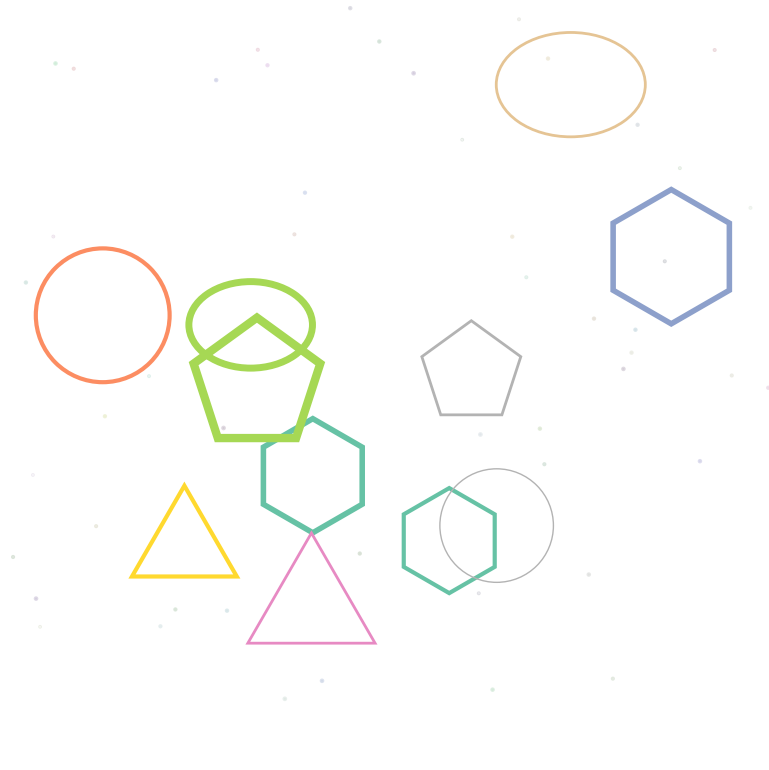[{"shape": "hexagon", "thickness": 1.5, "radius": 0.34, "center": [0.583, 0.298]}, {"shape": "hexagon", "thickness": 2, "radius": 0.37, "center": [0.406, 0.382]}, {"shape": "circle", "thickness": 1.5, "radius": 0.43, "center": [0.133, 0.591]}, {"shape": "hexagon", "thickness": 2, "radius": 0.44, "center": [0.872, 0.667]}, {"shape": "triangle", "thickness": 1, "radius": 0.48, "center": [0.404, 0.212]}, {"shape": "pentagon", "thickness": 3, "radius": 0.43, "center": [0.334, 0.501]}, {"shape": "oval", "thickness": 2.5, "radius": 0.4, "center": [0.326, 0.578]}, {"shape": "triangle", "thickness": 1.5, "radius": 0.39, "center": [0.239, 0.291]}, {"shape": "oval", "thickness": 1, "radius": 0.48, "center": [0.741, 0.89]}, {"shape": "circle", "thickness": 0.5, "radius": 0.37, "center": [0.645, 0.317]}, {"shape": "pentagon", "thickness": 1, "radius": 0.34, "center": [0.612, 0.516]}]